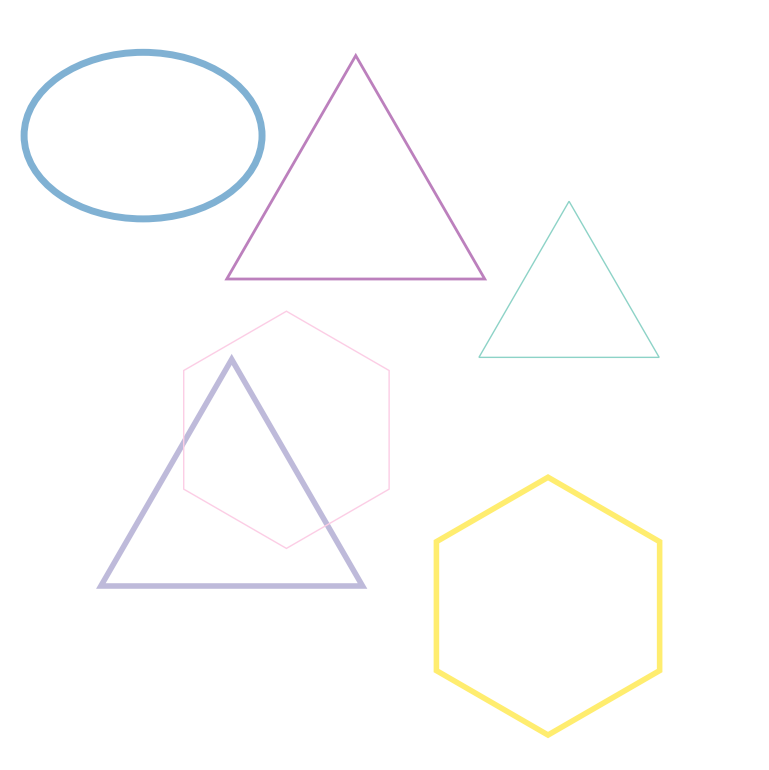[{"shape": "triangle", "thickness": 0.5, "radius": 0.68, "center": [0.739, 0.603]}, {"shape": "triangle", "thickness": 2, "radius": 0.98, "center": [0.301, 0.337]}, {"shape": "oval", "thickness": 2.5, "radius": 0.77, "center": [0.186, 0.824]}, {"shape": "hexagon", "thickness": 0.5, "radius": 0.77, "center": [0.372, 0.442]}, {"shape": "triangle", "thickness": 1, "radius": 0.97, "center": [0.462, 0.734]}, {"shape": "hexagon", "thickness": 2, "radius": 0.84, "center": [0.712, 0.213]}]